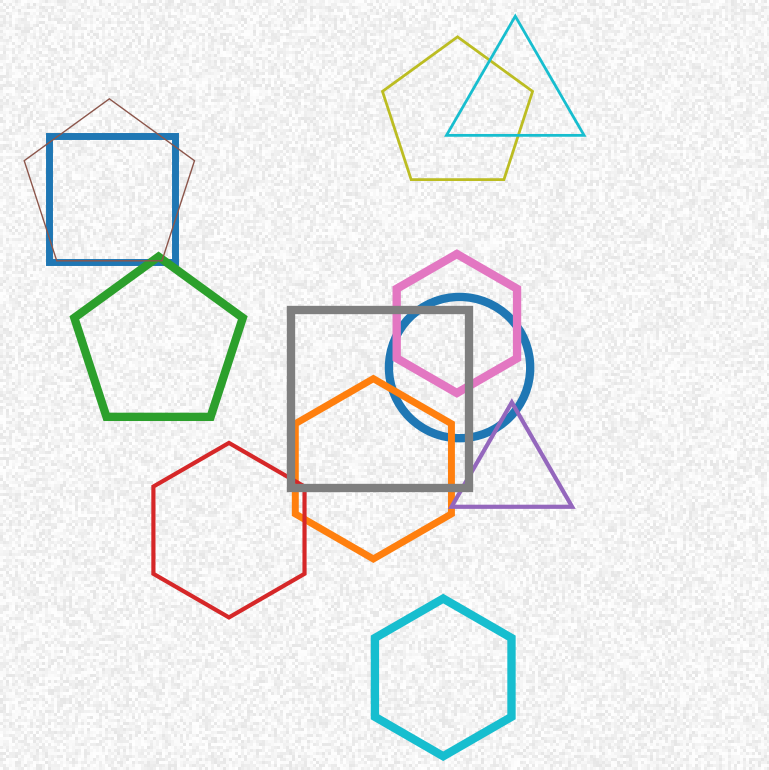[{"shape": "square", "thickness": 2.5, "radius": 0.41, "center": [0.146, 0.742]}, {"shape": "circle", "thickness": 3, "radius": 0.46, "center": [0.597, 0.523]}, {"shape": "hexagon", "thickness": 2.5, "radius": 0.59, "center": [0.485, 0.391]}, {"shape": "pentagon", "thickness": 3, "radius": 0.58, "center": [0.206, 0.552]}, {"shape": "hexagon", "thickness": 1.5, "radius": 0.57, "center": [0.297, 0.311]}, {"shape": "triangle", "thickness": 1.5, "radius": 0.45, "center": [0.665, 0.387]}, {"shape": "pentagon", "thickness": 0.5, "radius": 0.58, "center": [0.142, 0.755]}, {"shape": "hexagon", "thickness": 3, "radius": 0.45, "center": [0.593, 0.58]}, {"shape": "square", "thickness": 3, "radius": 0.58, "center": [0.494, 0.482]}, {"shape": "pentagon", "thickness": 1, "radius": 0.51, "center": [0.594, 0.85]}, {"shape": "triangle", "thickness": 1, "radius": 0.52, "center": [0.669, 0.876]}, {"shape": "hexagon", "thickness": 3, "radius": 0.51, "center": [0.576, 0.12]}]